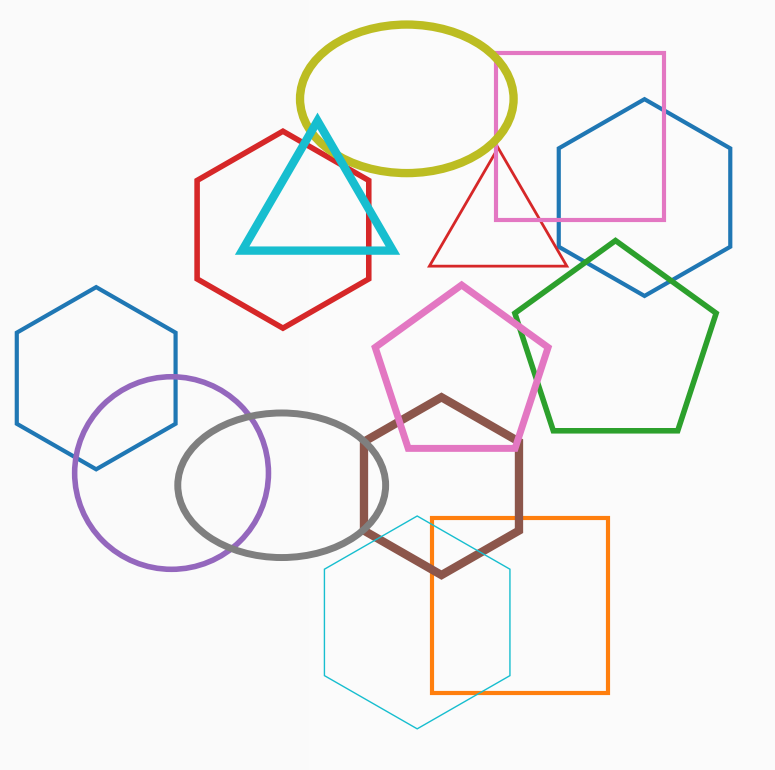[{"shape": "hexagon", "thickness": 1.5, "radius": 0.59, "center": [0.124, 0.509]}, {"shape": "hexagon", "thickness": 1.5, "radius": 0.64, "center": [0.832, 0.743]}, {"shape": "square", "thickness": 1.5, "radius": 0.57, "center": [0.671, 0.214]}, {"shape": "pentagon", "thickness": 2, "radius": 0.68, "center": [0.794, 0.551]}, {"shape": "triangle", "thickness": 1, "radius": 0.51, "center": [0.643, 0.706]}, {"shape": "hexagon", "thickness": 2, "radius": 0.64, "center": [0.365, 0.702]}, {"shape": "circle", "thickness": 2, "radius": 0.63, "center": [0.221, 0.386]}, {"shape": "hexagon", "thickness": 3, "radius": 0.58, "center": [0.57, 0.369]}, {"shape": "square", "thickness": 1.5, "radius": 0.54, "center": [0.748, 0.823]}, {"shape": "pentagon", "thickness": 2.5, "radius": 0.59, "center": [0.596, 0.513]}, {"shape": "oval", "thickness": 2.5, "radius": 0.67, "center": [0.363, 0.37]}, {"shape": "oval", "thickness": 3, "radius": 0.69, "center": [0.525, 0.872]}, {"shape": "hexagon", "thickness": 0.5, "radius": 0.69, "center": [0.538, 0.192]}, {"shape": "triangle", "thickness": 3, "radius": 0.56, "center": [0.41, 0.731]}]